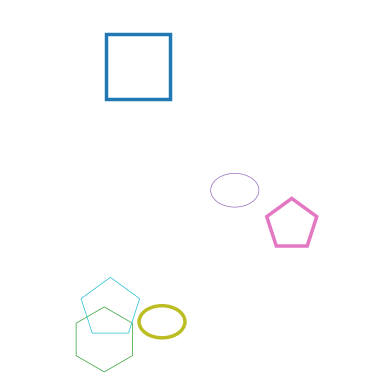[{"shape": "square", "thickness": 2.5, "radius": 0.42, "center": [0.358, 0.827]}, {"shape": "hexagon", "thickness": 0.5, "radius": 0.42, "center": [0.271, 0.118]}, {"shape": "oval", "thickness": 0.5, "radius": 0.31, "center": [0.61, 0.506]}, {"shape": "pentagon", "thickness": 2.5, "radius": 0.34, "center": [0.758, 0.416]}, {"shape": "oval", "thickness": 2.5, "radius": 0.3, "center": [0.421, 0.164]}, {"shape": "pentagon", "thickness": 0.5, "radius": 0.4, "center": [0.287, 0.2]}]